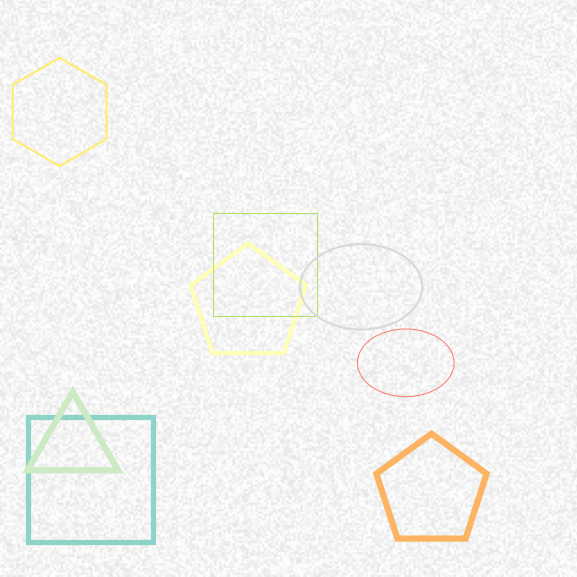[{"shape": "square", "thickness": 2.5, "radius": 0.54, "center": [0.157, 0.17]}, {"shape": "pentagon", "thickness": 2, "radius": 0.53, "center": [0.43, 0.473]}, {"shape": "oval", "thickness": 0.5, "radius": 0.42, "center": [0.703, 0.371]}, {"shape": "pentagon", "thickness": 3, "radius": 0.5, "center": [0.747, 0.148]}, {"shape": "square", "thickness": 0.5, "radius": 0.45, "center": [0.459, 0.541]}, {"shape": "oval", "thickness": 1, "radius": 0.53, "center": [0.625, 0.502]}, {"shape": "triangle", "thickness": 3, "radius": 0.45, "center": [0.126, 0.23]}, {"shape": "hexagon", "thickness": 1, "radius": 0.47, "center": [0.103, 0.805]}]